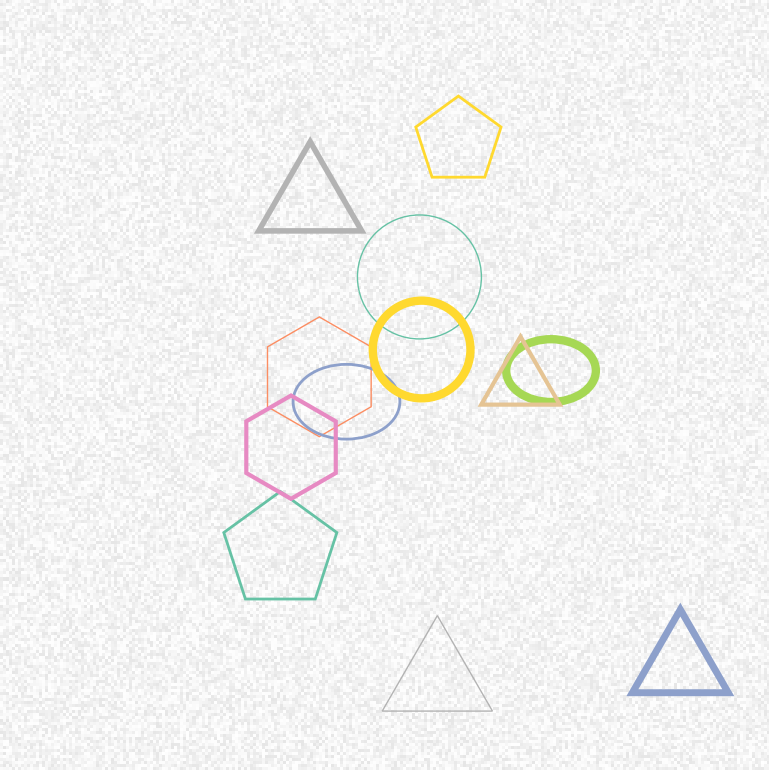[{"shape": "circle", "thickness": 0.5, "radius": 0.4, "center": [0.545, 0.64]}, {"shape": "pentagon", "thickness": 1, "radius": 0.39, "center": [0.364, 0.285]}, {"shape": "hexagon", "thickness": 0.5, "radius": 0.39, "center": [0.415, 0.511]}, {"shape": "oval", "thickness": 1, "radius": 0.35, "center": [0.45, 0.478]}, {"shape": "triangle", "thickness": 2.5, "radius": 0.36, "center": [0.884, 0.136]}, {"shape": "hexagon", "thickness": 1.5, "radius": 0.34, "center": [0.378, 0.419]}, {"shape": "oval", "thickness": 3, "radius": 0.29, "center": [0.716, 0.519]}, {"shape": "pentagon", "thickness": 1, "radius": 0.29, "center": [0.595, 0.817]}, {"shape": "circle", "thickness": 3, "radius": 0.32, "center": [0.548, 0.546]}, {"shape": "triangle", "thickness": 1.5, "radius": 0.29, "center": [0.676, 0.504]}, {"shape": "triangle", "thickness": 2, "radius": 0.39, "center": [0.403, 0.739]}, {"shape": "triangle", "thickness": 0.5, "radius": 0.41, "center": [0.568, 0.118]}]